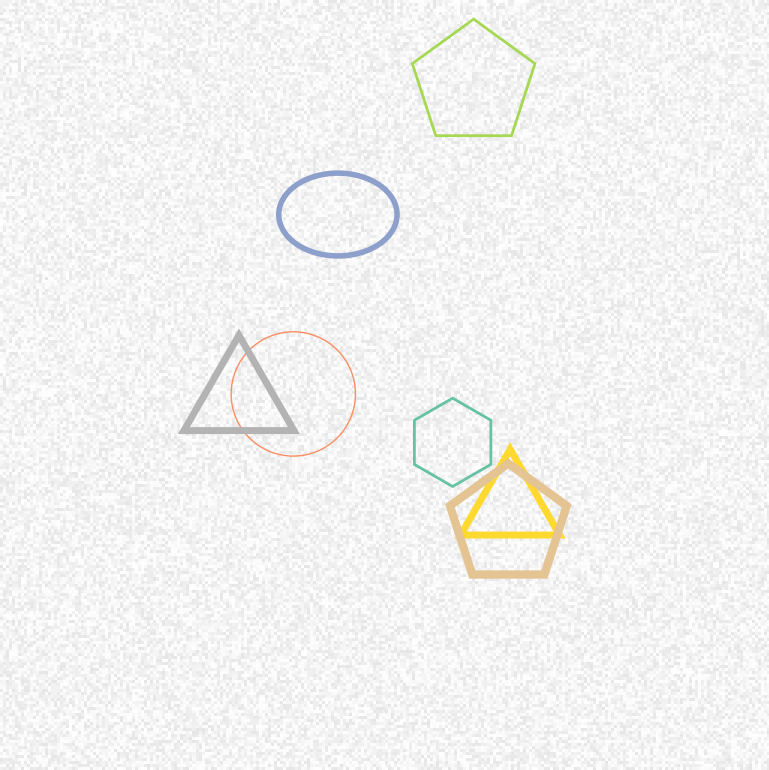[{"shape": "hexagon", "thickness": 1, "radius": 0.29, "center": [0.588, 0.426]}, {"shape": "circle", "thickness": 0.5, "radius": 0.4, "center": [0.381, 0.488]}, {"shape": "oval", "thickness": 2, "radius": 0.38, "center": [0.439, 0.721]}, {"shape": "pentagon", "thickness": 1, "radius": 0.42, "center": [0.615, 0.892]}, {"shape": "triangle", "thickness": 2.5, "radius": 0.37, "center": [0.663, 0.342]}, {"shape": "pentagon", "thickness": 3, "radius": 0.4, "center": [0.66, 0.318]}, {"shape": "triangle", "thickness": 2.5, "radius": 0.41, "center": [0.31, 0.482]}]